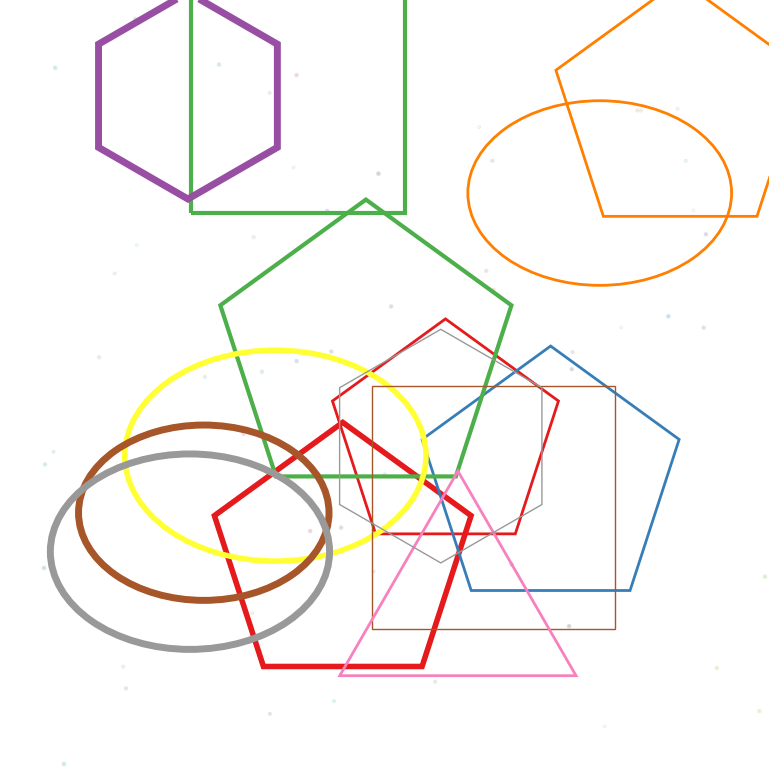[{"shape": "pentagon", "thickness": 2, "radius": 0.88, "center": [0.445, 0.276]}, {"shape": "pentagon", "thickness": 1, "radius": 0.77, "center": [0.579, 0.432]}, {"shape": "pentagon", "thickness": 1, "radius": 0.88, "center": [0.715, 0.375]}, {"shape": "square", "thickness": 1.5, "radius": 0.7, "center": [0.387, 0.863]}, {"shape": "pentagon", "thickness": 1.5, "radius": 0.99, "center": [0.475, 0.542]}, {"shape": "hexagon", "thickness": 2.5, "radius": 0.67, "center": [0.244, 0.876]}, {"shape": "pentagon", "thickness": 1, "radius": 0.85, "center": [0.883, 0.856]}, {"shape": "oval", "thickness": 1, "radius": 0.86, "center": [0.779, 0.749]}, {"shape": "oval", "thickness": 2, "radius": 0.98, "center": [0.358, 0.408]}, {"shape": "square", "thickness": 0.5, "radius": 0.79, "center": [0.641, 0.341]}, {"shape": "oval", "thickness": 2.5, "radius": 0.81, "center": [0.265, 0.334]}, {"shape": "triangle", "thickness": 1, "radius": 0.89, "center": [0.595, 0.211]}, {"shape": "hexagon", "thickness": 0.5, "radius": 0.76, "center": [0.572, 0.421]}, {"shape": "oval", "thickness": 2.5, "radius": 0.91, "center": [0.247, 0.284]}]